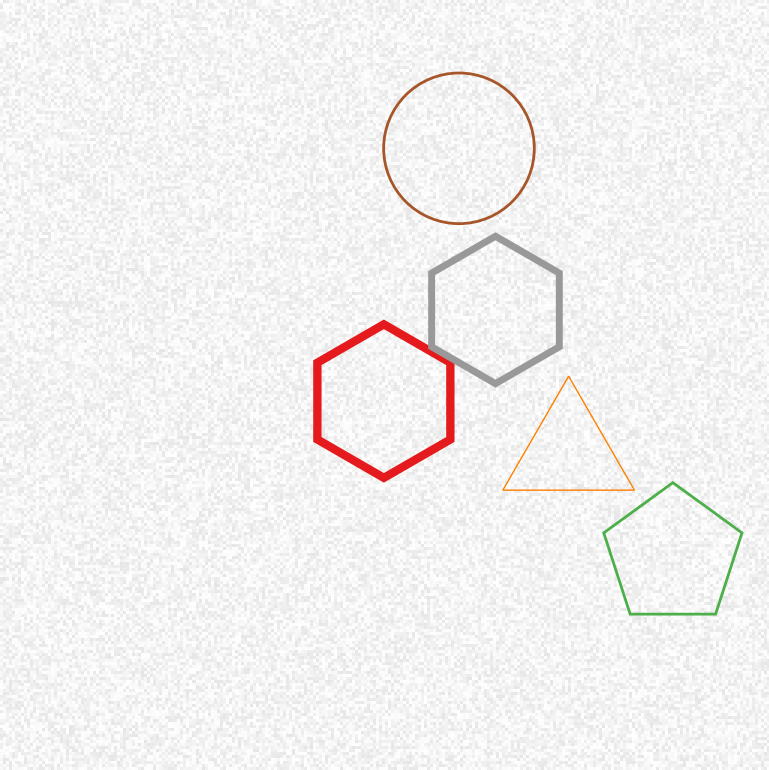[{"shape": "hexagon", "thickness": 3, "radius": 0.5, "center": [0.499, 0.479]}, {"shape": "pentagon", "thickness": 1, "radius": 0.47, "center": [0.874, 0.279]}, {"shape": "triangle", "thickness": 0.5, "radius": 0.49, "center": [0.738, 0.413]}, {"shape": "circle", "thickness": 1, "radius": 0.49, "center": [0.596, 0.807]}, {"shape": "hexagon", "thickness": 2.5, "radius": 0.48, "center": [0.643, 0.597]}]